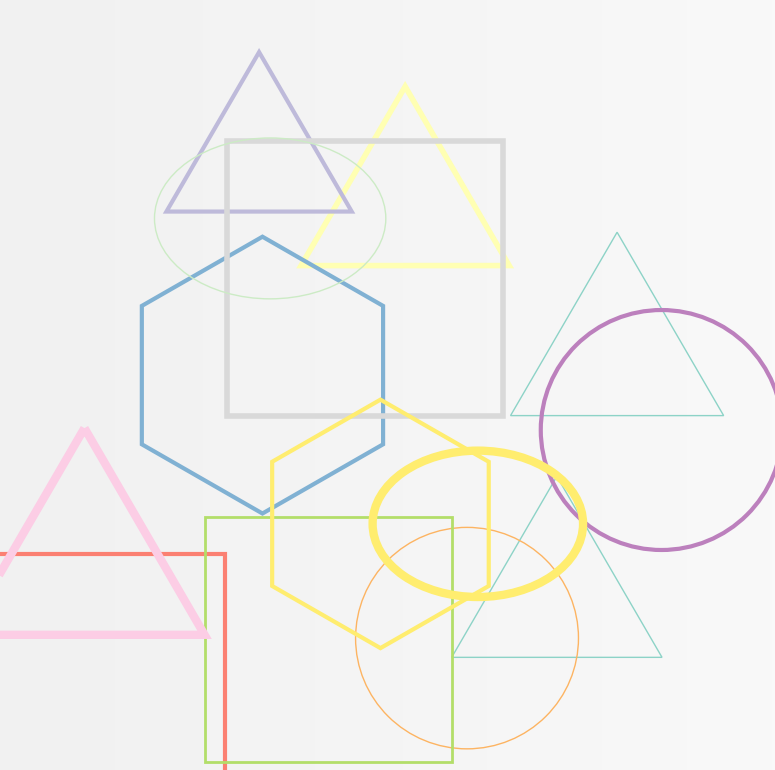[{"shape": "triangle", "thickness": 0.5, "radius": 0.78, "center": [0.719, 0.225]}, {"shape": "triangle", "thickness": 0.5, "radius": 0.79, "center": [0.796, 0.54]}, {"shape": "triangle", "thickness": 2, "radius": 0.78, "center": [0.523, 0.733]}, {"shape": "triangle", "thickness": 1.5, "radius": 0.69, "center": [0.334, 0.794]}, {"shape": "square", "thickness": 1.5, "radius": 0.81, "center": [0.129, 0.119]}, {"shape": "hexagon", "thickness": 1.5, "radius": 0.9, "center": [0.339, 0.513]}, {"shape": "circle", "thickness": 0.5, "radius": 0.72, "center": [0.603, 0.171]}, {"shape": "square", "thickness": 1, "radius": 0.8, "center": [0.424, 0.17]}, {"shape": "triangle", "thickness": 3, "radius": 0.89, "center": [0.109, 0.265]}, {"shape": "square", "thickness": 2, "radius": 0.89, "center": [0.471, 0.638]}, {"shape": "circle", "thickness": 1.5, "radius": 0.78, "center": [0.854, 0.442]}, {"shape": "oval", "thickness": 0.5, "radius": 0.75, "center": [0.349, 0.716]}, {"shape": "hexagon", "thickness": 1.5, "radius": 0.81, "center": [0.491, 0.32]}, {"shape": "oval", "thickness": 3, "radius": 0.68, "center": [0.617, 0.32]}]